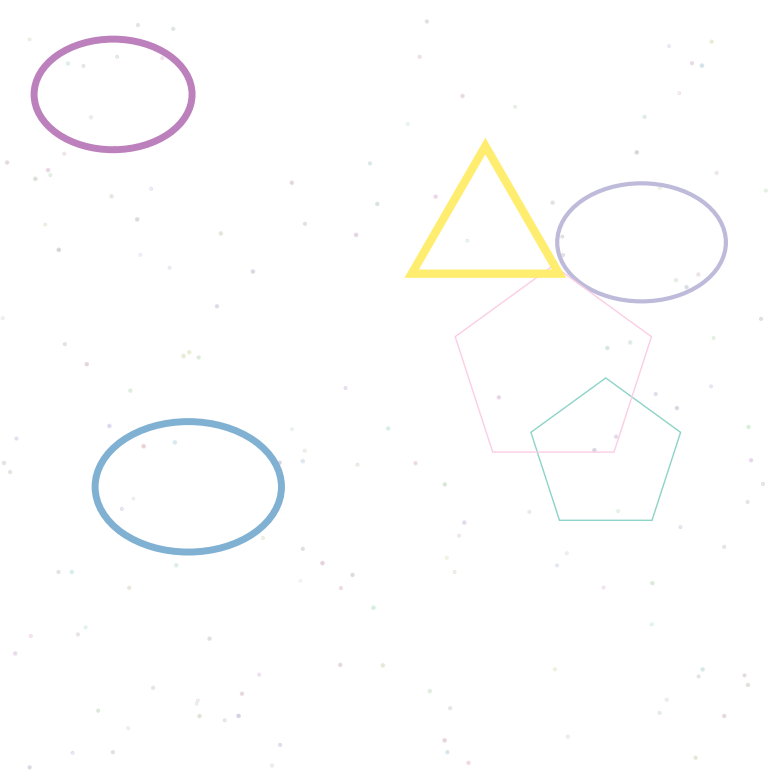[{"shape": "pentagon", "thickness": 0.5, "radius": 0.51, "center": [0.787, 0.407]}, {"shape": "oval", "thickness": 1.5, "radius": 0.55, "center": [0.833, 0.685]}, {"shape": "oval", "thickness": 2.5, "radius": 0.61, "center": [0.245, 0.368]}, {"shape": "pentagon", "thickness": 0.5, "radius": 0.67, "center": [0.719, 0.521]}, {"shape": "oval", "thickness": 2.5, "radius": 0.51, "center": [0.147, 0.877]}, {"shape": "triangle", "thickness": 3, "radius": 0.55, "center": [0.63, 0.7]}]